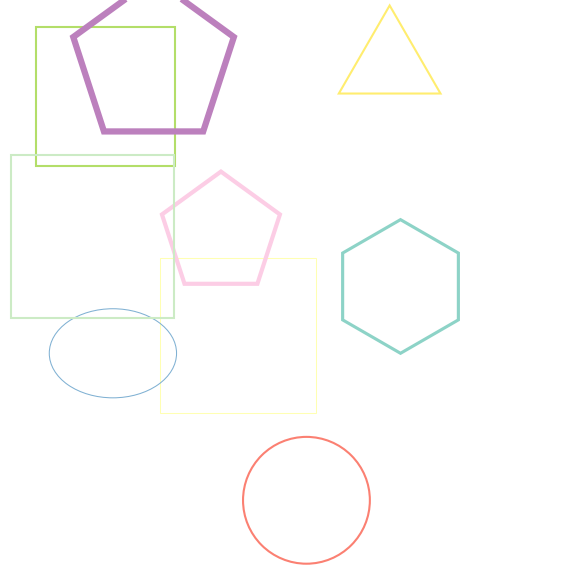[{"shape": "hexagon", "thickness": 1.5, "radius": 0.58, "center": [0.694, 0.503]}, {"shape": "square", "thickness": 0.5, "radius": 0.67, "center": [0.412, 0.418]}, {"shape": "circle", "thickness": 1, "radius": 0.55, "center": [0.531, 0.133]}, {"shape": "oval", "thickness": 0.5, "radius": 0.55, "center": [0.196, 0.387]}, {"shape": "square", "thickness": 1, "radius": 0.6, "center": [0.183, 0.832]}, {"shape": "pentagon", "thickness": 2, "radius": 0.54, "center": [0.383, 0.595]}, {"shape": "pentagon", "thickness": 3, "radius": 0.73, "center": [0.266, 0.89]}, {"shape": "square", "thickness": 1, "radius": 0.71, "center": [0.161, 0.59]}, {"shape": "triangle", "thickness": 1, "radius": 0.51, "center": [0.675, 0.888]}]